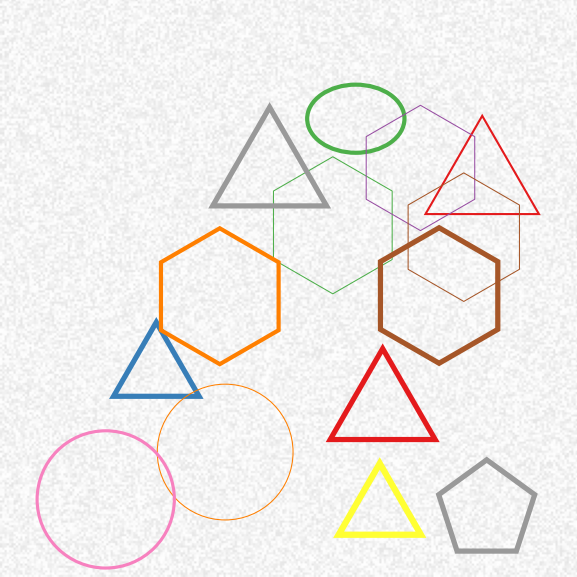[{"shape": "triangle", "thickness": 2.5, "radius": 0.52, "center": [0.663, 0.291]}, {"shape": "triangle", "thickness": 1, "radius": 0.57, "center": [0.835, 0.685]}, {"shape": "triangle", "thickness": 2.5, "radius": 0.43, "center": [0.271, 0.356]}, {"shape": "oval", "thickness": 2, "radius": 0.42, "center": [0.616, 0.794]}, {"shape": "hexagon", "thickness": 0.5, "radius": 0.59, "center": [0.576, 0.609]}, {"shape": "hexagon", "thickness": 0.5, "radius": 0.54, "center": [0.728, 0.708]}, {"shape": "circle", "thickness": 0.5, "radius": 0.59, "center": [0.39, 0.216]}, {"shape": "hexagon", "thickness": 2, "radius": 0.59, "center": [0.381, 0.486]}, {"shape": "triangle", "thickness": 3, "radius": 0.41, "center": [0.658, 0.114]}, {"shape": "hexagon", "thickness": 2.5, "radius": 0.59, "center": [0.76, 0.487]}, {"shape": "hexagon", "thickness": 0.5, "radius": 0.56, "center": [0.803, 0.588]}, {"shape": "circle", "thickness": 1.5, "radius": 0.59, "center": [0.183, 0.134]}, {"shape": "triangle", "thickness": 2.5, "radius": 0.57, "center": [0.467, 0.7]}, {"shape": "pentagon", "thickness": 2.5, "radius": 0.44, "center": [0.843, 0.116]}]